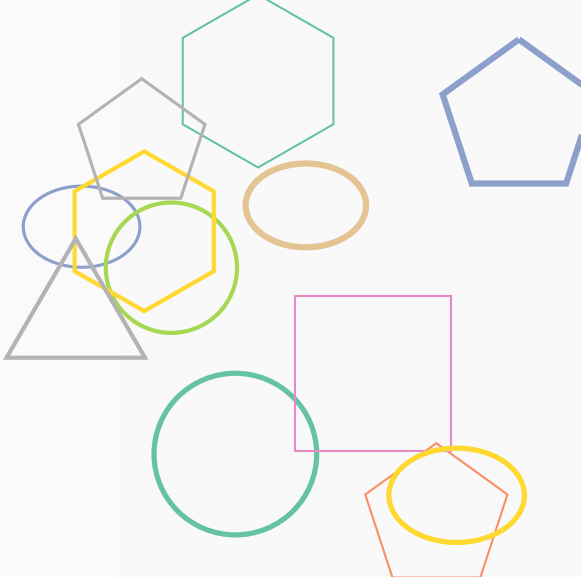[{"shape": "hexagon", "thickness": 1, "radius": 0.75, "center": [0.444, 0.859]}, {"shape": "circle", "thickness": 2.5, "radius": 0.7, "center": [0.405, 0.213]}, {"shape": "pentagon", "thickness": 1, "radius": 0.64, "center": [0.751, 0.103]}, {"shape": "pentagon", "thickness": 3, "radius": 0.69, "center": [0.893, 0.793]}, {"shape": "oval", "thickness": 1.5, "radius": 0.5, "center": [0.14, 0.607]}, {"shape": "square", "thickness": 1, "radius": 0.67, "center": [0.641, 0.352]}, {"shape": "circle", "thickness": 2, "radius": 0.56, "center": [0.295, 0.536]}, {"shape": "oval", "thickness": 2.5, "radius": 0.58, "center": [0.786, 0.141]}, {"shape": "hexagon", "thickness": 2, "radius": 0.69, "center": [0.248, 0.599]}, {"shape": "oval", "thickness": 3, "radius": 0.52, "center": [0.526, 0.643]}, {"shape": "triangle", "thickness": 2, "radius": 0.69, "center": [0.13, 0.449]}, {"shape": "pentagon", "thickness": 1.5, "radius": 0.57, "center": [0.244, 0.748]}]